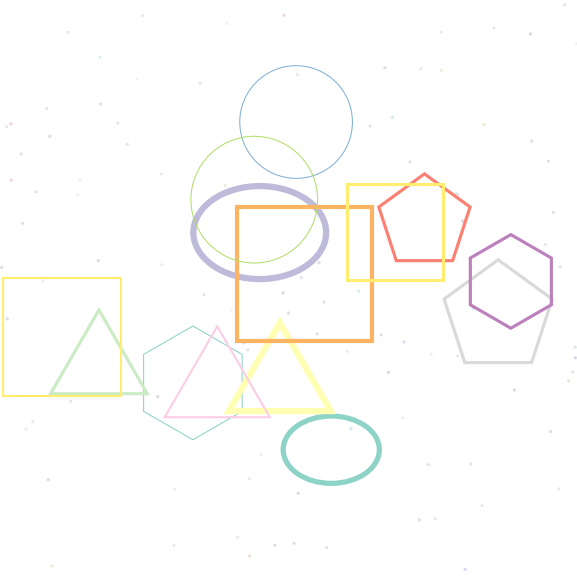[{"shape": "hexagon", "thickness": 0.5, "radius": 0.49, "center": [0.334, 0.336]}, {"shape": "oval", "thickness": 2.5, "radius": 0.42, "center": [0.574, 0.22]}, {"shape": "triangle", "thickness": 3, "radius": 0.51, "center": [0.485, 0.338]}, {"shape": "oval", "thickness": 3, "radius": 0.58, "center": [0.45, 0.596]}, {"shape": "pentagon", "thickness": 1.5, "radius": 0.42, "center": [0.735, 0.615]}, {"shape": "circle", "thickness": 0.5, "radius": 0.49, "center": [0.513, 0.788]}, {"shape": "square", "thickness": 2, "radius": 0.58, "center": [0.528, 0.525]}, {"shape": "circle", "thickness": 0.5, "radius": 0.55, "center": [0.44, 0.653]}, {"shape": "triangle", "thickness": 1, "radius": 0.52, "center": [0.376, 0.329]}, {"shape": "pentagon", "thickness": 1.5, "radius": 0.49, "center": [0.863, 0.451]}, {"shape": "hexagon", "thickness": 1.5, "radius": 0.41, "center": [0.885, 0.512]}, {"shape": "triangle", "thickness": 1.5, "radius": 0.48, "center": [0.171, 0.366]}, {"shape": "square", "thickness": 1.5, "radius": 0.41, "center": [0.684, 0.597]}, {"shape": "square", "thickness": 1, "radius": 0.51, "center": [0.108, 0.415]}]